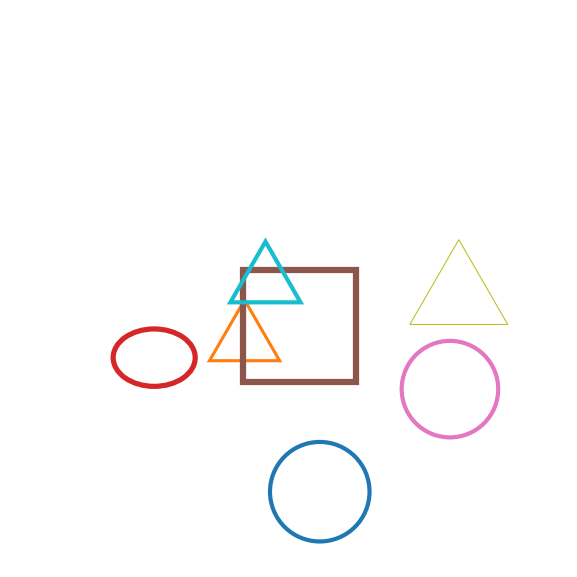[{"shape": "circle", "thickness": 2, "radius": 0.43, "center": [0.554, 0.148]}, {"shape": "triangle", "thickness": 1.5, "radius": 0.35, "center": [0.423, 0.41]}, {"shape": "oval", "thickness": 2.5, "radius": 0.36, "center": [0.267, 0.38]}, {"shape": "square", "thickness": 3, "radius": 0.49, "center": [0.518, 0.435]}, {"shape": "circle", "thickness": 2, "radius": 0.42, "center": [0.779, 0.325]}, {"shape": "triangle", "thickness": 0.5, "radius": 0.49, "center": [0.794, 0.486]}, {"shape": "triangle", "thickness": 2, "radius": 0.35, "center": [0.46, 0.511]}]